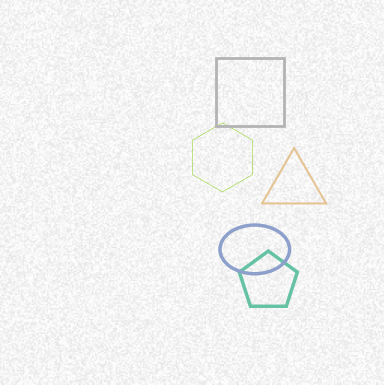[{"shape": "pentagon", "thickness": 2.5, "radius": 0.4, "center": [0.697, 0.269]}, {"shape": "oval", "thickness": 2.5, "radius": 0.45, "center": [0.662, 0.352]}, {"shape": "hexagon", "thickness": 0.5, "radius": 0.45, "center": [0.578, 0.591]}, {"shape": "triangle", "thickness": 1.5, "radius": 0.48, "center": [0.764, 0.52]}, {"shape": "square", "thickness": 2, "radius": 0.44, "center": [0.649, 0.762]}]